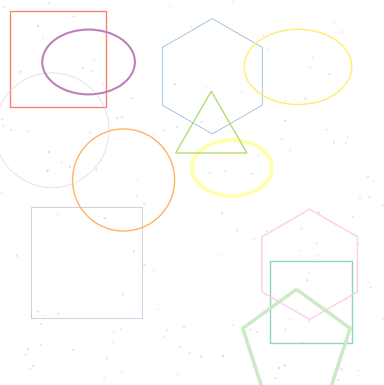[{"shape": "square", "thickness": 1, "radius": 0.53, "center": [0.808, 0.215]}, {"shape": "oval", "thickness": 3, "radius": 0.52, "center": [0.602, 0.563]}, {"shape": "square", "thickness": 0.5, "radius": 0.72, "center": [0.224, 0.318]}, {"shape": "square", "thickness": 1, "radius": 0.62, "center": [0.151, 0.846]}, {"shape": "hexagon", "thickness": 0.5, "radius": 0.75, "center": [0.551, 0.802]}, {"shape": "circle", "thickness": 1, "radius": 0.66, "center": [0.321, 0.532]}, {"shape": "triangle", "thickness": 1, "radius": 0.54, "center": [0.549, 0.656]}, {"shape": "hexagon", "thickness": 1, "radius": 0.72, "center": [0.804, 0.313]}, {"shape": "circle", "thickness": 0.5, "radius": 0.74, "center": [0.135, 0.662]}, {"shape": "oval", "thickness": 1.5, "radius": 0.6, "center": [0.23, 0.839]}, {"shape": "pentagon", "thickness": 2.5, "radius": 0.73, "center": [0.77, 0.102]}, {"shape": "oval", "thickness": 1, "radius": 0.7, "center": [0.774, 0.826]}]